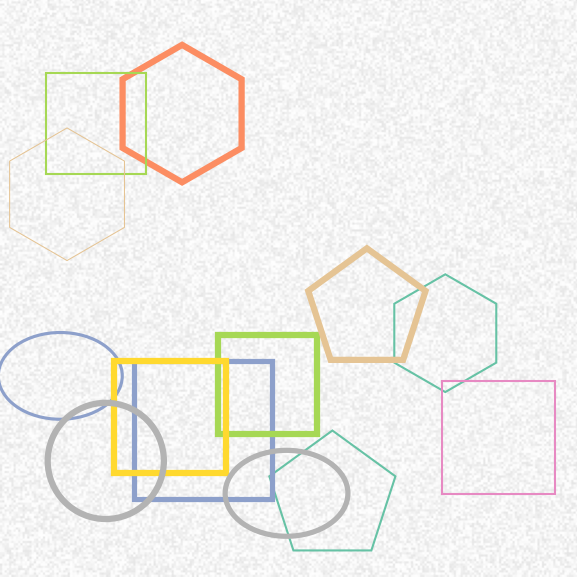[{"shape": "hexagon", "thickness": 1, "radius": 0.51, "center": [0.771, 0.422]}, {"shape": "pentagon", "thickness": 1, "radius": 0.57, "center": [0.576, 0.139]}, {"shape": "hexagon", "thickness": 3, "radius": 0.59, "center": [0.315, 0.802]}, {"shape": "square", "thickness": 2.5, "radius": 0.6, "center": [0.351, 0.254]}, {"shape": "oval", "thickness": 1.5, "radius": 0.54, "center": [0.104, 0.348]}, {"shape": "square", "thickness": 1, "radius": 0.49, "center": [0.863, 0.241]}, {"shape": "square", "thickness": 3, "radius": 0.43, "center": [0.464, 0.334]}, {"shape": "square", "thickness": 1, "radius": 0.44, "center": [0.166, 0.785]}, {"shape": "square", "thickness": 3, "radius": 0.48, "center": [0.294, 0.277]}, {"shape": "hexagon", "thickness": 0.5, "radius": 0.57, "center": [0.116, 0.663]}, {"shape": "pentagon", "thickness": 3, "radius": 0.53, "center": [0.635, 0.462]}, {"shape": "circle", "thickness": 3, "radius": 0.5, "center": [0.183, 0.201]}, {"shape": "oval", "thickness": 2.5, "radius": 0.53, "center": [0.496, 0.145]}]